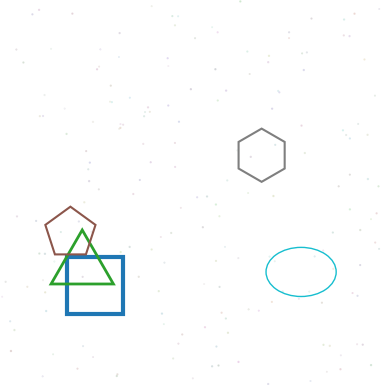[{"shape": "square", "thickness": 3, "radius": 0.37, "center": [0.247, 0.259]}, {"shape": "triangle", "thickness": 2, "radius": 0.47, "center": [0.214, 0.309]}, {"shape": "pentagon", "thickness": 1.5, "radius": 0.34, "center": [0.183, 0.395]}, {"shape": "hexagon", "thickness": 1.5, "radius": 0.35, "center": [0.68, 0.597]}, {"shape": "oval", "thickness": 1, "radius": 0.46, "center": [0.782, 0.294]}]